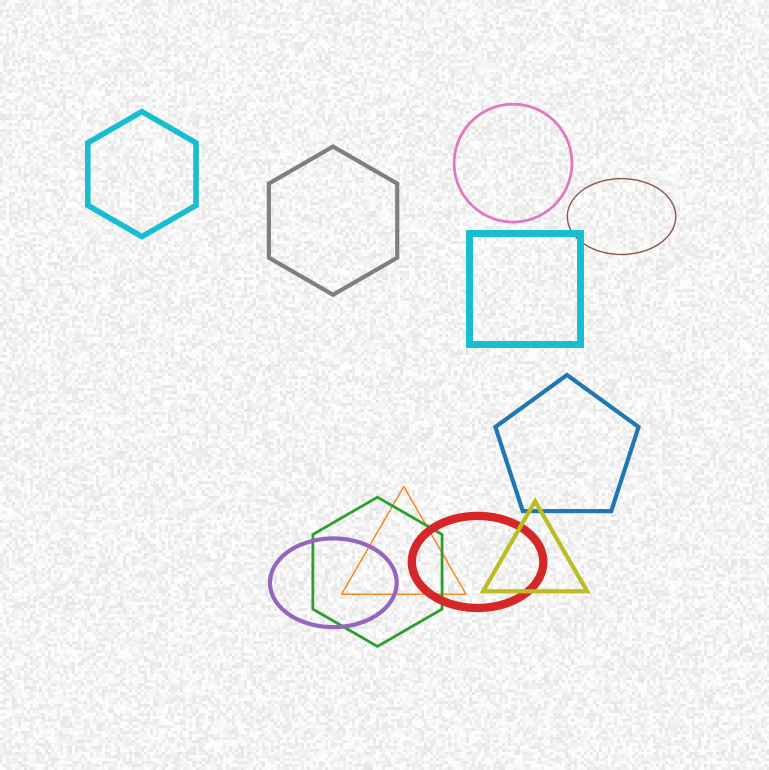[{"shape": "pentagon", "thickness": 1.5, "radius": 0.49, "center": [0.736, 0.415]}, {"shape": "triangle", "thickness": 0.5, "radius": 0.47, "center": [0.524, 0.275]}, {"shape": "hexagon", "thickness": 1, "radius": 0.48, "center": [0.49, 0.257]}, {"shape": "oval", "thickness": 3, "radius": 0.43, "center": [0.62, 0.27]}, {"shape": "oval", "thickness": 1.5, "radius": 0.41, "center": [0.433, 0.243]}, {"shape": "oval", "thickness": 0.5, "radius": 0.35, "center": [0.807, 0.719]}, {"shape": "circle", "thickness": 1, "radius": 0.38, "center": [0.666, 0.788]}, {"shape": "hexagon", "thickness": 1.5, "radius": 0.48, "center": [0.433, 0.713]}, {"shape": "triangle", "thickness": 1.5, "radius": 0.39, "center": [0.695, 0.271]}, {"shape": "square", "thickness": 2.5, "radius": 0.36, "center": [0.681, 0.625]}, {"shape": "hexagon", "thickness": 2, "radius": 0.41, "center": [0.184, 0.774]}]